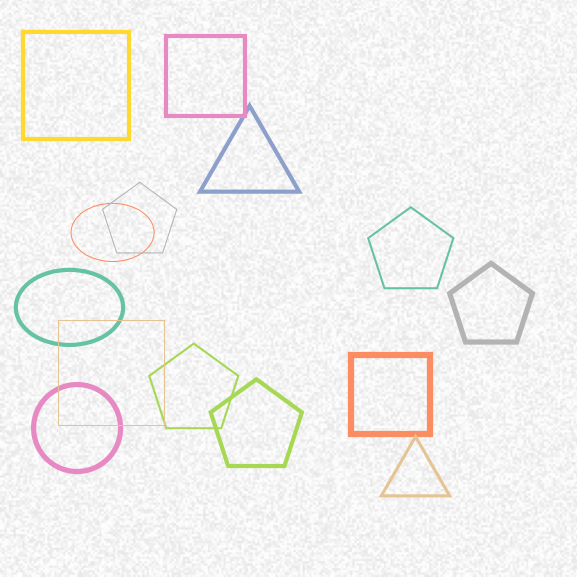[{"shape": "pentagon", "thickness": 1, "radius": 0.39, "center": [0.711, 0.563]}, {"shape": "oval", "thickness": 2, "radius": 0.46, "center": [0.12, 0.467]}, {"shape": "square", "thickness": 3, "radius": 0.34, "center": [0.676, 0.316]}, {"shape": "oval", "thickness": 0.5, "radius": 0.36, "center": [0.195, 0.597]}, {"shape": "triangle", "thickness": 2, "radius": 0.5, "center": [0.432, 0.717]}, {"shape": "circle", "thickness": 2.5, "radius": 0.38, "center": [0.133, 0.258]}, {"shape": "square", "thickness": 2, "radius": 0.34, "center": [0.356, 0.868]}, {"shape": "pentagon", "thickness": 1, "radius": 0.41, "center": [0.336, 0.323]}, {"shape": "pentagon", "thickness": 2, "radius": 0.42, "center": [0.444, 0.259]}, {"shape": "square", "thickness": 2, "radius": 0.46, "center": [0.132, 0.851]}, {"shape": "triangle", "thickness": 1.5, "radius": 0.34, "center": [0.72, 0.175]}, {"shape": "square", "thickness": 0.5, "radius": 0.46, "center": [0.192, 0.354]}, {"shape": "pentagon", "thickness": 0.5, "radius": 0.34, "center": [0.242, 0.616]}, {"shape": "pentagon", "thickness": 2.5, "radius": 0.38, "center": [0.85, 0.468]}]